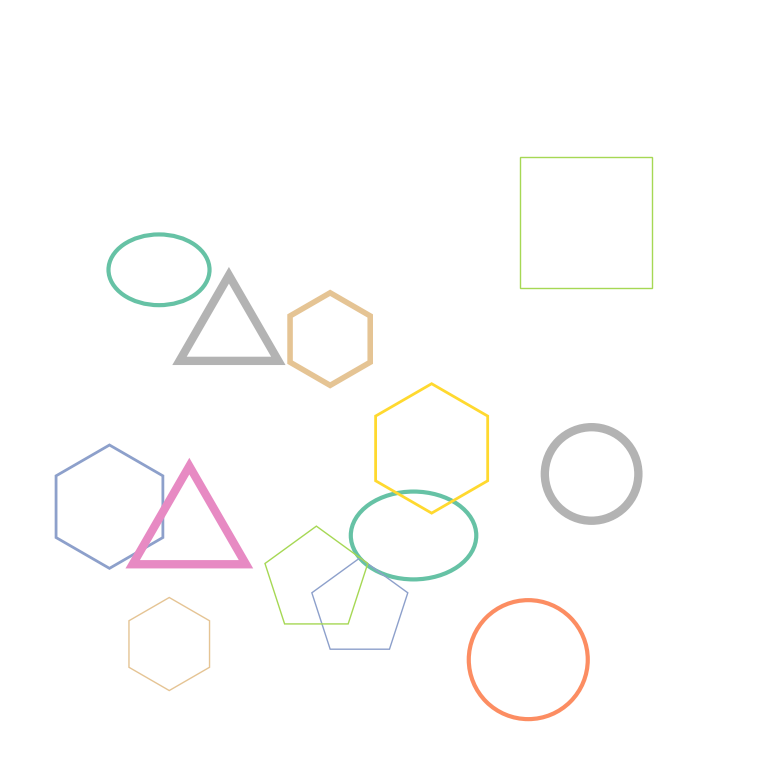[{"shape": "oval", "thickness": 1.5, "radius": 0.41, "center": [0.537, 0.305]}, {"shape": "oval", "thickness": 1.5, "radius": 0.33, "center": [0.207, 0.65]}, {"shape": "circle", "thickness": 1.5, "radius": 0.39, "center": [0.686, 0.143]}, {"shape": "hexagon", "thickness": 1, "radius": 0.4, "center": [0.142, 0.342]}, {"shape": "pentagon", "thickness": 0.5, "radius": 0.33, "center": [0.467, 0.21]}, {"shape": "triangle", "thickness": 3, "radius": 0.42, "center": [0.246, 0.31]}, {"shape": "pentagon", "thickness": 0.5, "radius": 0.35, "center": [0.411, 0.246]}, {"shape": "square", "thickness": 0.5, "radius": 0.43, "center": [0.761, 0.711]}, {"shape": "hexagon", "thickness": 1, "radius": 0.42, "center": [0.561, 0.418]}, {"shape": "hexagon", "thickness": 2, "radius": 0.3, "center": [0.429, 0.56]}, {"shape": "hexagon", "thickness": 0.5, "radius": 0.3, "center": [0.22, 0.164]}, {"shape": "triangle", "thickness": 3, "radius": 0.37, "center": [0.297, 0.568]}, {"shape": "circle", "thickness": 3, "radius": 0.3, "center": [0.768, 0.384]}]